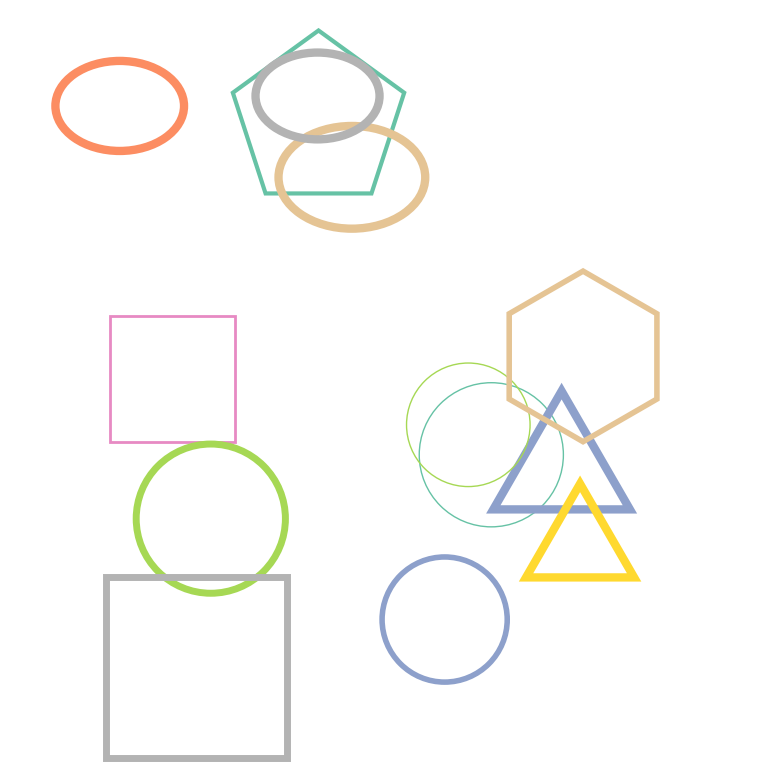[{"shape": "circle", "thickness": 0.5, "radius": 0.47, "center": [0.638, 0.409]}, {"shape": "pentagon", "thickness": 1.5, "radius": 0.58, "center": [0.414, 0.843]}, {"shape": "oval", "thickness": 3, "radius": 0.42, "center": [0.155, 0.862]}, {"shape": "triangle", "thickness": 3, "radius": 0.51, "center": [0.729, 0.39]}, {"shape": "circle", "thickness": 2, "radius": 0.41, "center": [0.577, 0.195]}, {"shape": "square", "thickness": 1, "radius": 0.41, "center": [0.224, 0.508]}, {"shape": "circle", "thickness": 0.5, "radius": 0.4, "center": [0.608, 0.448]}, {"shape": "circle", "thickness": 2.5, "radius": 0.48, "center": [0.274, 0.326]}, {"shape": "triangle", "thickness": 3, "radius": 0.41, "center": [0.753, 0.291]}, {"shape": "hexagon", "thickness": 2, "radius": 0.55, "center": [0.757, 0.537]}, {"shape": "oval", "thickness": 3, "radius": 0.48, "center": [0.457, 0.77]}, {"shape": "square", "thickness": 2.5, "radius": 0.59, "center": [0.255, 0.133]}, {"shape": "oval", "thickness": 3, "radius": 0.4, "center": [0.412, 0.875]}]